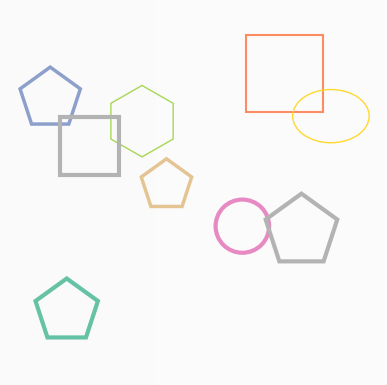[{"shape": "pentagon", "thickness": 3, "radius": 0.42, "center": [0.172, 0.192]}, {"shape": "square", "thickness": 1.5, "radius": 0.5, "center": [0.735, 0.809]}, {"shape": "pentagon", "thickness": 2.5, "radius": 0.41, "center": [0.13, 0.744]}, {"shape": "circle", "thickness": 3, "radius": 0.35, "center": [0.625, 0.413]}, {"shape": "hexagon", "thickness": 1, "radius": 0.46, "center": [0.367, 0.685]}, {"shape": "oval", "thickness": 1, "radius": 0.49, "center": [0.854, 0.698]}, {"shape": "pentagon", "thickness": 2.5, "radius": 0.34, "center": [0.43, 0.519]}, {"shape": "pentagon", "thickness": 3, "radius": 0.49, "center": [0.778, 0.4]}, {"shape": "square", "thickness": 3, "radius": 0.38, "center": [0.232, 0.62]}]